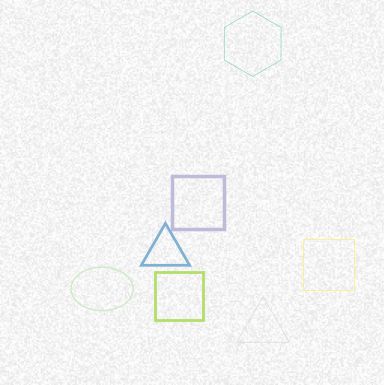[{"shape": "hexagon", "thickness": 0.5, "radius": 0.43, "center": [0.656, 0.886]}, {"shape": "square", "thickness": 2.5, "radius": 0.34, "center": [0.514, 0.474]}, {"shape": "triangle", "thickness": 2, "radius": 0.36, "center": [0.43, 0.347]}, {"shape": "square", "thickness": 2, "radius": 0.31, "center": [0.464, 0.231]}, {"shape": "triangle", "thickness": 0.5, "radius": 0.4, "center": [0.683, 0.151]}, {"shape": "oval", "thickness": 1, "radius": 0.4, "center": [0.265, 0.25]}, {"shape": "square", "thickness": 0.5, "radius": 0.33, "center": [0.852, 0.314]}]